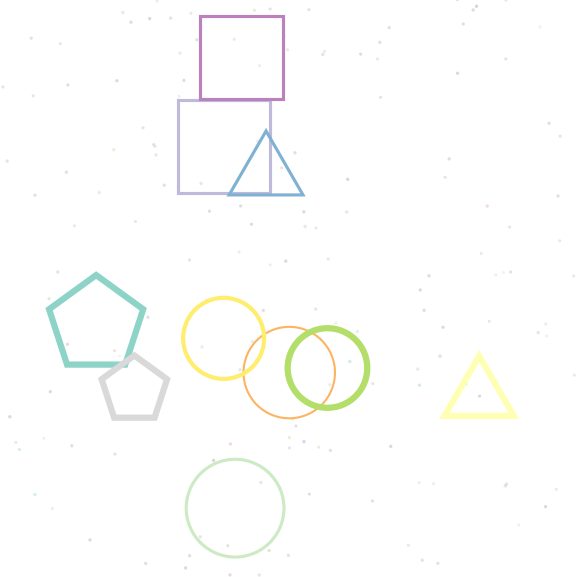[{"shape": "pentagon", "thickness": 3, "radius": 0.43, "center": [0.166, 0.437]}, {"shape": "triangle", "thickness": 3, "radius": 0.35, "center": [0.83, 0.314]}, {"shape": "square", "thickness": 1.5, "radius": 0.4, "center": [0.387, 0.745]}, {"shape": "triangle", "thickness": 1.5, "radius": 0.37, "center": [0.461, 0.699]}, {"shape": "circle", "thickness": 1, "radius": 0.4, "center": [0.501, 0.354]}, {"shape": "circle", "thickness": 3, "radius": 0.34, "center": [0.567, 0.362]}, {"shape": "pentagon", "thickness": 3, "radius": 0.3, "center": [0.233, 0.324]}, {"shape": "square", "thickness": 1.5, "radius": 0.36, "center": [0.418, 0.899]}, {"shape": "circle", "thickness": 1.5, "radius": 0.42, "center": [0.407, 0.119]}, {"shape": "circle", "thickness": 2, "radius": 0.35, "center": [0.387, 0.413]}]